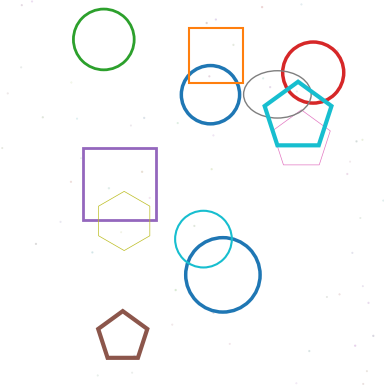[{"shape": "circle", "thickness": 2.5, "radius": 0.48, "center": [0.579, 0.286]}, {"shape": "circle", "thickness": 2.5, "radius": 0.38, "center": [0.547, 0.754]}, {"shape": "square", "thickness": 1.5, "radius": 0.35, "center": [0.561, 0.856]}, {"shape": "circle", "thickness": 2, "radius": 0.39, "center": [0.27, 0.898]}, {"shape": "circle", "thickness": 2.5, "radius": 0.4, "center": [0.814, 0.812]}, {"shape": "square", "thickness": 2, "radius": 0.47, "center": [0.31, 0.523]}, {"shape": "pentagon", "thickness": 3, "radius": 0.34, "center": [0.319, 0.125]}, {"shape": "pentagon", "thickness": 0.5, "radius": 0.4, "center": [0.783, 0.636]}, {"shape": "oval", "thickness": 1, "radius": 0.44, "center": [0.72, 0.755]}, {"shape": "hexagon", "thickness": 0.5, "radius": 0.38, "center": [0.323, 0.426]}, {"shape": "pentagon", "thickness": 3, "radius": 0.46, "center": [0.774, 0.696]}, {"shape": "circle", "thickness": 1.5, "radius": 0.37, "center": [0.528, 0.379]}]